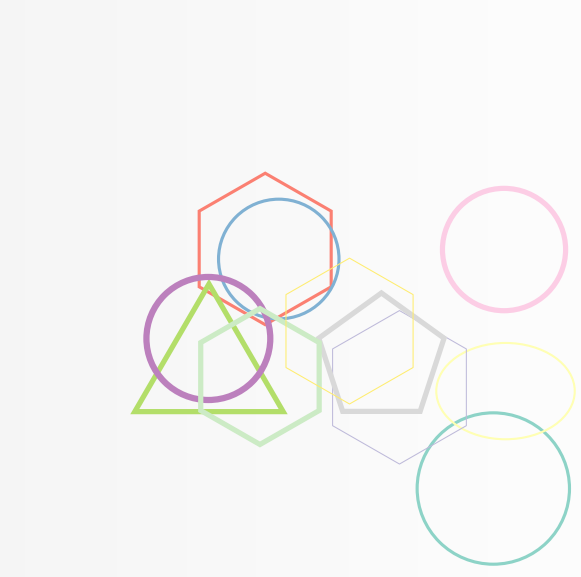[{"shape": "circle", "thickness": 1.5, "radius": 0.66, "center": [0.849, 0.153]}, {"shape": "oval", "thickness": 1, "radius": 0.6, "center": [0.87, 0.322]}, {"shape": "hexagon", "thickness": 0.5, "radius": 0.66, "center": [0.687, 0.328]}, {"shape": "hexagon", "thickness": 1.5, "radius": 0.66, "center": [0.456, 0.568]}, {"shape": "circle", "thickness": 1.5, "radius": 0.52, "center": [0.48, 0.551]}, {"shape": "triangle", "thickness": 2.5, "radius": 0.74, "center": [0.36, 0.36]}, {"shape": "circle", "thickness": 2.5, "radius": 0.53, "center": [0.867, 0.567]}, {"shape": "pentagon", "thickness": 2.5, "radius": 0.57, "center": [0.656, 0.378]}, {"shape": "circle", "thickness": 3, "radius": 0.53, "center": [0.358, 0.413]}, {"shape": "hexagon", "thickness": 2.5, "radius": 0.59, "center": [0.447, 0.347]}, {"shape": "hexagon", "thickness": 0.5, "radius": 0.63, "center": [0.601, 0.426]}]